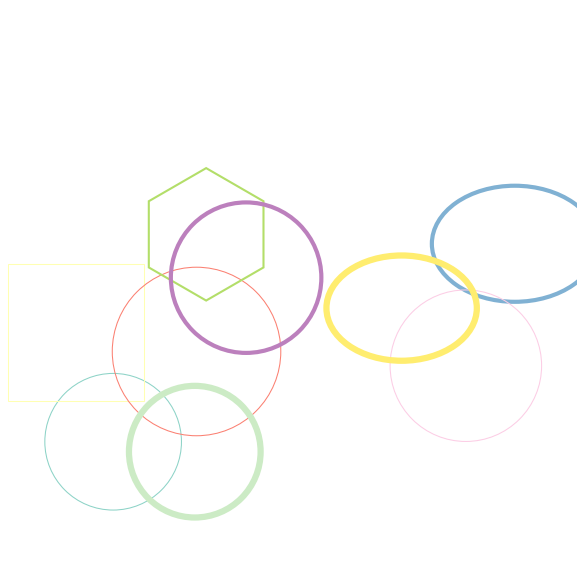[{"shape": "circle", "thickness": 0.5, "radius": 0.59, "center": [0.196, 0.234]}, {"shape": "square", "thickness": 0.5, "radius": 0.59, "center": [0.132, 0.423]}, {"shape": "circle", "thickness": 0.5, "radius": 0.73, "center": [0.34, 0.391]}, {"shape": "oval", "thickness": 2, "radius": 0.72, "center": [0.891, 0.577]}, {"shape": "hexagon", "thickness": 1, "radius": 0.57, "center": [0.357, 0.593]}, {"shape": "circle", "thickness": 0.5, "radius": 0.66, "center": [0.807, 0.366]}, {"shape": "circle", "thickness": 2, "radius": 0.65, "center": [0.426, 0.518]}, {"shape": "circle", "thickness": 3, "radius": 0.57, "center": [0.337, 0.217]}, {"shape": "oval", "thickness": 3, "radius": 0.65, "center": [0.695, 0.466]}]